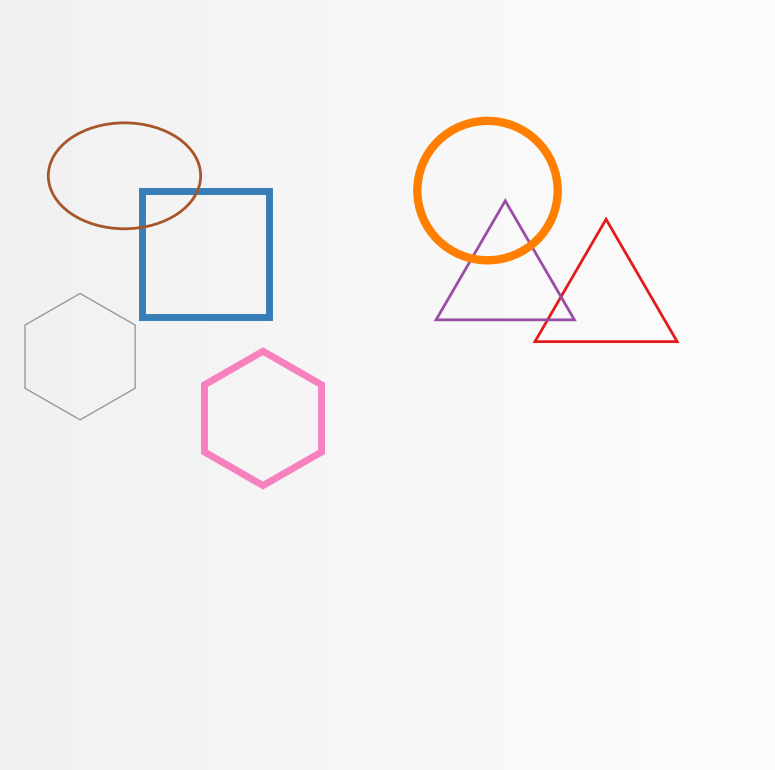[{"shape": "triangle", "thickness": 1, "radius": 0.53, "center": [0.782, 0.609]}, {"shape": "square", "thickness": 2.5, "radius": 0.41, "center": [0.265, 0.67]}, {"shape": "triangle", "thickness": 1, "radius": 0.52, "center": [0.652, 0.636]}, {"shape": "circle", "thickness": 3, "radius": 0.45, "center": [0.629, 0.752]}, {"shape": "oval", "thickness": 1, "radius": 0.49, "center": [0.161, 0.772]}, {"shape": "hexagon", "thickness": 2.5, "radius": 0.44, "center": [0.339, 0.457]}, {"shape": "hexagon", "thickness": 0.5, "radius": 0.41, "center": [0.103, 0.537]}]